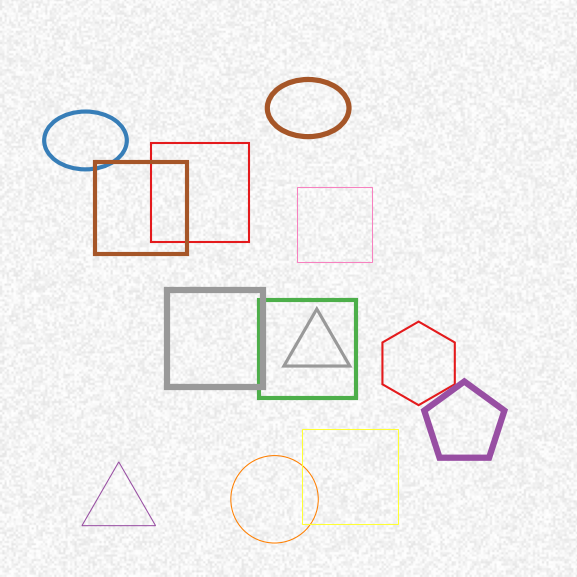[{"shape": "square", "thickness": 1, "radius": 0.43, "center": [0.346, 0.666]}, {"shape": "hexagon", "thickness": 1, "radius": 0.36, "center": [0.725, 0.37]}, {"shape": "oval", "thickness": 2, "radius": 0.36, "center": [0.148, 0.756]}, {"shape": "square", "thickness": 2, "radius": 0.42, "center": [0.533, 0.395]}, {"shape": "pentagon", "thickness": 3, "radius": 0.36, "center": [0.804, 0.266]}, {"shape": "triangle", "thickness": 0.5, "radius": 0.37, "center": [0.206, 0.126]}, {"shape": "circle", "thickness": 0.5, "radius": 0.38, "center": [0.475, 0.135]}, {"shape": "square", "thickness": 0.5, "radius": 0.41, "center": [0.606, 0.174]}, {"shape": "square", "thickness": 2, "radius": 0.4, "center": [0.245, 0.639]}, {"shape": "oval", "thickness": 2.5, "radius": 0.35, "center": [0.534, 0.812]}, {"shape": "square", "thickness": 0.5, "radius": 0.32, "center": [0.579, 0.61]}, {"shape": "triangle", "thickness": 1.5, "radius": 0.33, "center": [0.549, 0.398]}, {"shape": "square", "thickness": 3, "radius": 0.42, "center": [0.372, 0.413]}]